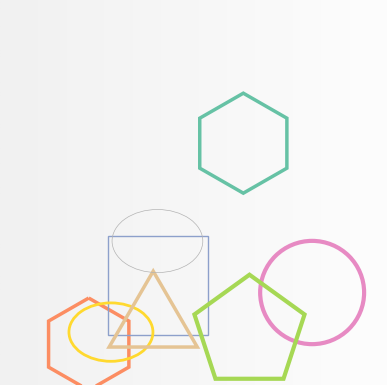[{"shape": "hexagon", "thickness": 2.5, "radius": 0.65, "center": [0.628, 0.628]}, {"shape": "hexagon", "thickness": 2.5, "radius": 0.6, "center": [0.229, 0.106]}, {"shape": "square", "thickness": 1, "radius": 0.64, "center": [0.408, 0.259]}, {"shape": "circle", "thickness": 3, "radius": 0.67, "center": [0.806, 0.24]}, {"shape": "pentagon", "thickness": 3, "radius": 0.75, "center": [0.644, 0.137]}, {"shape": "oval", "thickness": 2, "radius": 0.54, "center": [0.286, 0.137]}, {"shape": "triangle", "thickness": 2.5, "radius": 0.66, "center": [0.395, 0.164]}, {"shape": "oval", "thickness": 0.5, "radius": 0.59, "center": [0.406, 0.374]}]